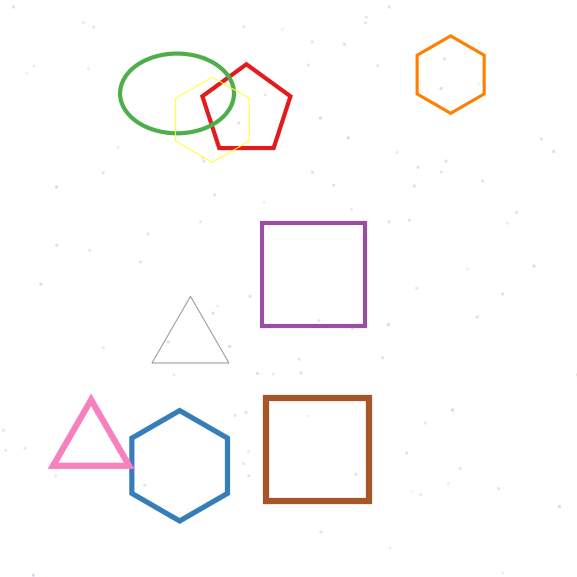[{"shape": "pentagon", "thickness": 2, "radius": 0.4, "center": [0.427, 0.808]}, {"shape": "hexagon", "thickness": 2.5, "radius": 0.48, "center": [0.311, 0.193]}, {"shape": "oval", "thickness": 2, "radius": 0.49, "center": [0.307, 0.837]}, {"shape": "square", "thickness": 2, "radius": 0.45, "center": [0.543, 0.524]}, {"shape": "hexagon", "thickness": 1.5, "radius": 0.34, "center": [0.78, 0.87]}, {"shape": "hexagon", "thickness": 0.5, "radius": 0.37, "center": [0.368, 0.792]}, {"shape": "square", "thickness": 3, "radius": 0.44, "center": [0.55, 0.221]}, {"shape": "triangle", "thickness": 3, "radius": 0.38, "center": [0.158, 0.231]}, {"shape": "triangle", "thickness": 0.5, "radius": 0.38, "center": [0.33, 0.409]}]